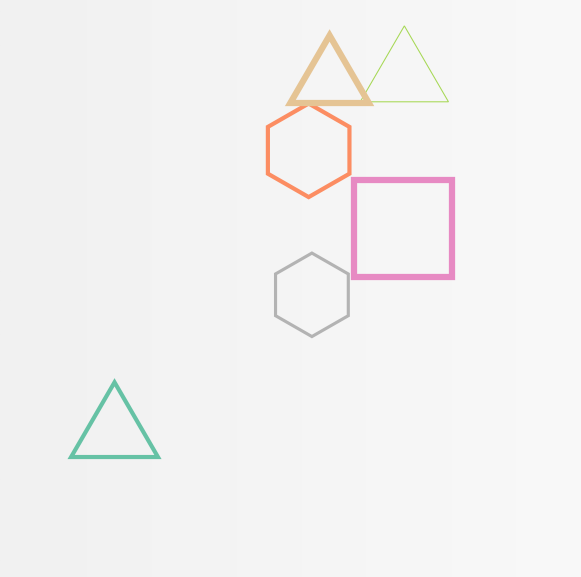[{"shape": "triangle", "thickness": 2, "radius": 0.43, "center": [0.197, 0.251]}, {"shape": "hexagon", "thickness": 2, "radius": 0.41, "center": [0.531, 0.739]}, {"shape": "square", "thickness": 3, "radius": 0.42, "center": [0.693, 0.603]}, {"shape": "triangle", "thickness": 0.5, "radius": 0.44, "center": [0.696, 0.867]}, {"shape": "triangle", "thickness": 3, "radius": 0.39, "center": [0.567, 0.86]}, {"shape": "hexagon", "thickness": 1.5, "radius": 0.36, "center": [0.537, 0.489]}]